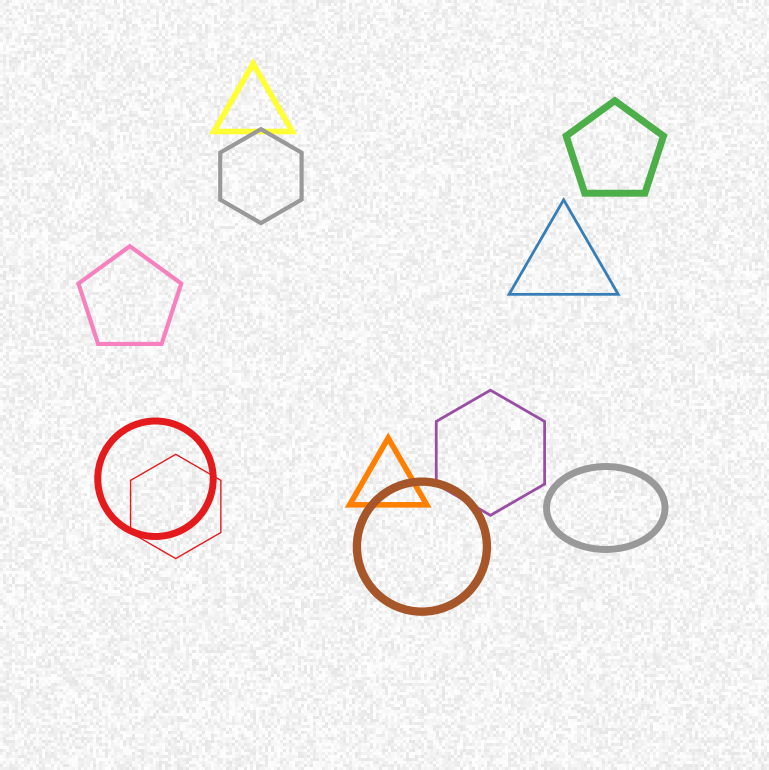[{"shape": "circle", "thickness": 2.5, "radius": 0.37, "center": [0.202, 0.378]}, {"shape": "hexagon", "thickness": 0.5, "radius": 0.34, "center": [0.228, 0.342]}, {"shape": "triangle", "thickness": 1, "radius": 0.41, "center": [0.732, 0.659]}, {"shape": "pentagon", "thickness": 2.5, "radius": 0.33, "center": [0.798, 0.803]}, {"shape": "hexagon", "thickness": 1, "radius": 0.41, "center": [0.637, 0.412]}, {"shape": "triangle", "thickness": 2, "radius": 0.29, "center": [0.504, 0.373]}, {"shape": "triangle", "thickness": 2, "radius": 0.29, "center": [0.329, 0.859]}, {"shape": "circle", "thickness": 3, "radius": 0.42, "center": [0.548, 0.29]}, {"shape": "pentagon", "thickness": 1.5, "radius": 0.35, "center": [0.169, 0.61]}, {"shape": "hexagon", "thickness": 1.5, "radius": 0.31, "center": [0.339, 0.771]}, {"shape": "oval", "thickness": 2.5, "radius": 0.38, "center": [0.787, 0.34]}]